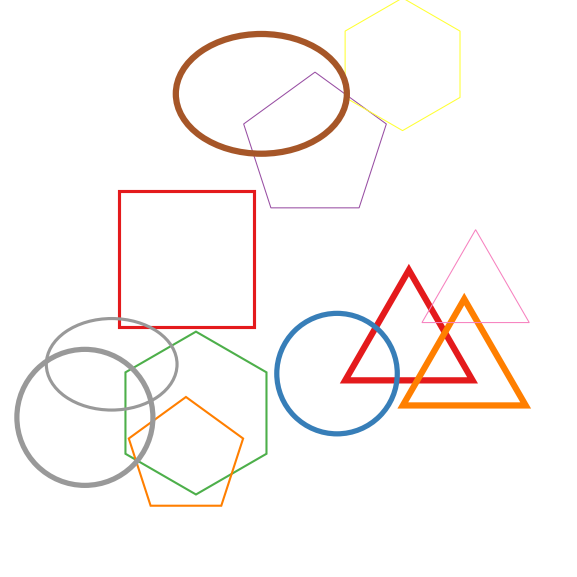[{"shape": "triangle", "thickness": 3, "radius": 0.64, "center": [0.708, 0.404]}, {"shape": "square", "thickness": 1.5, "radius": 0.59, "center": [0.323, 0.55]}, {"shape": "circle", "thickness": 2.5, "radius": 0.52, "center": [0.584, 0.352]}, {"shape": "hexagon", "thickness": 1, "radius": 0.7, "center": [0.339, 0.284]}, {"shape": "pentagon", "thickness": 0.5, "radius": 0.65, "center": [0.545, 0.744]}, {"shape": "triangle", "thickness": 3, "radius": 0.61, "center": [0.804, 0.358]}, {"shape": "pentagon", "thickness": 1, "radius": 0.52, "center": [0.322, 0.208]}, {"shape": "hexagon", "thickness": 0.5, "radius": 0.57, "center": [0.697, 0.888]}, {"shape": "oval", "thickness": 3, "radius": 0.74, "center": [0.453, 0.837]}, {"shape": "triangle", "thickness": 0.5, "radius": 0.54, "center": [0.824, 0.494]}, {"shape": "circle", "thickness": 2.5, "radius": 0.59, "center": [0.147, 0.276]}, {"shape": "oval", "thickness": 1.5, "radius": 0.57, "center": [0.193, 0.368]}]